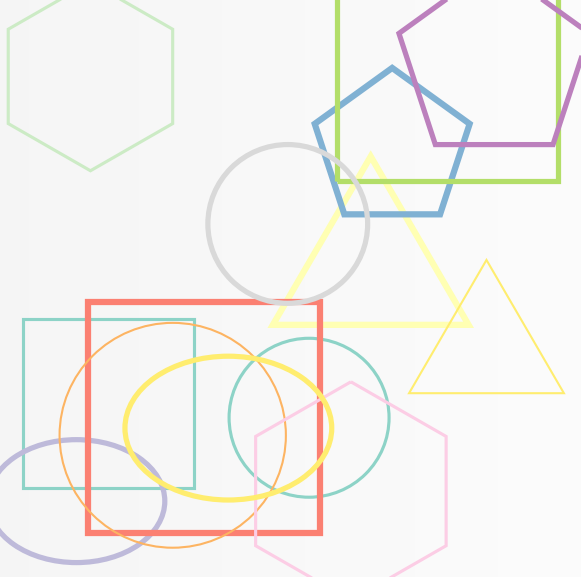[{"shape": "circle", "thickness": 1.5, "radius": 0.69, "center": [0.532, 0.276]}, {"shape": "square", "thickness": 1.5, "radius": 0.73, "center": [0.187, 0.301]}, {"shape": "triangle", "thickness": 3, "radius": 0.97, "center": [0.638, 0.534]}, {"shape": "oval", "thickness": 2.5, "radius": 0.76, "center": [0.131, 0.131]}, {"shape": "square", "thickness": 3, "radius": 1.0, "center": [0.351, 0.276]}, {"shape": "pentagon", "thickness": 3, "radius": 0.7, "center": [0.675, 0.741]}, {"shape": "circle", "thickness": 1, "radius": 0.97, "center": [0.297, 0.245]}, {"shape": "square", "thickness": 2.5, "radius": 0.95, "center": [0.77, 0.875]}, {"shape": "hexagon", "thickness": 1.5, "radius": 0.95, "center": [0.604, 0.149]}, {"shape": "circle", "thickness": 2.5, "radius": 0.69, "center": [0.495, 0.611]}, {"shape": "pentagon", "thickness": 2.5, "radius": 0.86, "center": [0.85, 0.888]}, {"shape": "hexagon", "thickness": 1.5, "radius": 0.82, "center": [0.156, 0.867]}, {"shape": "oval", "thickness": 2.5, "radius": 0.89, "center": [0.393, 0.258]}, {"shape": "triangle", "thickness": 1, "radius": 0.77, "center": [0.837, 0.395]}]